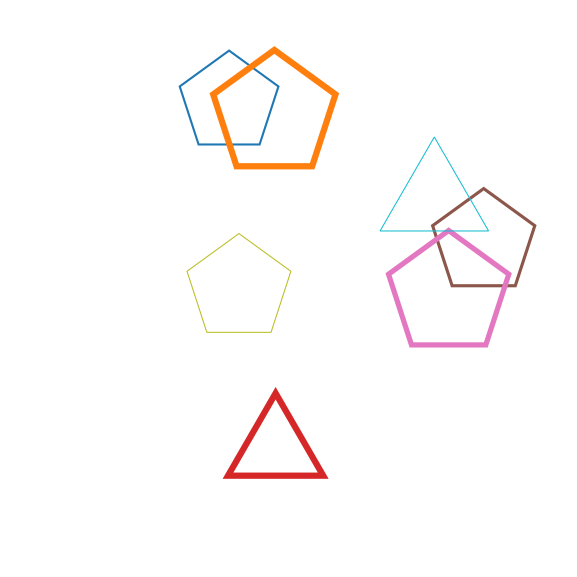[{"shape": "pentagon", "thickness": 1, "radius": 0.45, "center": [0.397, 0.822]}, {"shape": "pentagon", "thickness": 3, "radius": 0.56, "center": [0.475, 0.801]}, {"shape": "triangle", "thickness": 3, "radius": 0.48, "center": [0.477, 0.223]}, {"shape": "pentagon", "thickness": 1.5, "radius": 0.47, "center": [0.838, 0.58]}, {"shape": "pentagon", "thickness": 2.5, "radius": 0.55, "center": [0.777, 0.49]}, {"shape": "pentagon", "thickness": 0.5, "radius": 0.47, "center": [0.414, 0.5]}, {"shape": "triangle", "thickness": 0.5, "radius": 0.54, "center": [0.752, 0.653]}]